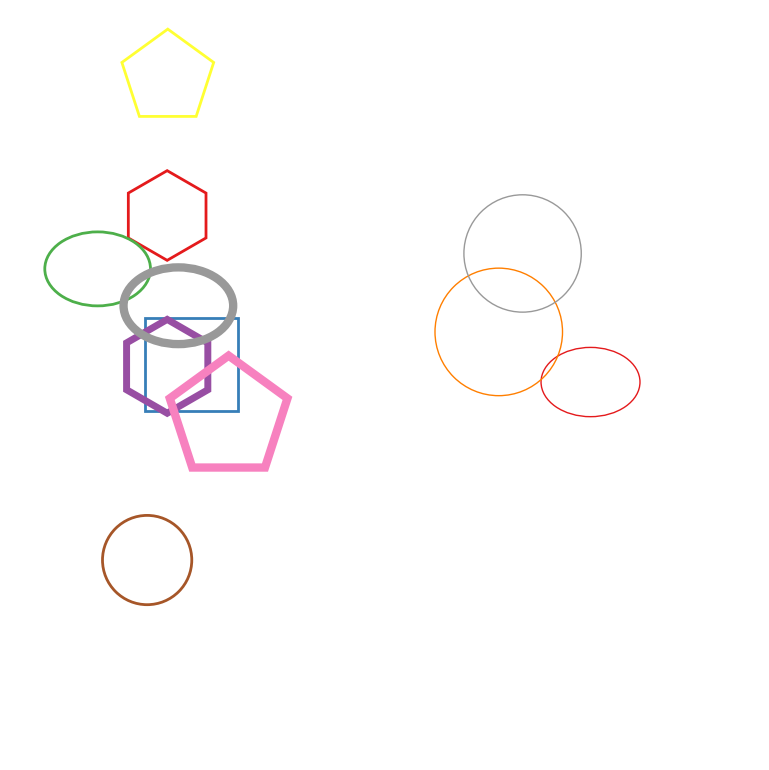[{"shape": "hexagon", "thickness": 1, "radius": 0.29, "center": [0.217, 0.72]}, {"shape": "oval", "thickness": 0.5, "radius": 0.32, "center": [0.767, 0.504]}, {"shape": "square", "thickness": 1, "radius": 0.3, "center": [0.248, 0.526]}, {"shape": "oval", "thickness": 1, "radius": 0.34, "center": [0.127, 0.651]}, {"shape": "hexagon", "thickness": 2.5, "radius": 0.3, "center": [0.217, 0.524]}, {"shape": "circle", "thickness": 0.5, "radius": 0.41, "center": [0.648, 0.569]}, {"shape": "pentagon", "thickness": 1, "radius": 0.31, "center": [0.218, 0.9]}, {"shape": "circle", "thickness": 1, "radius": 0.29, "center": [0.191, 0.273]}, {"shape": "pentagon", "thickness": 3, "radius": 0.4, "center": [0.297, 0.458]}, {"shape": "circle", "thickness": 0.5, "radius": 0.38, "center": [0.679, 0.671]}, {"shape": "oval", "thickness": 3, "radius": 0.36, "center": [0.232, 0.603]}]